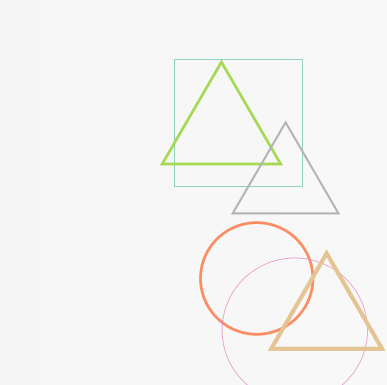[{"shape": "square", "thickness": 0.5, "radius": 0.82, "center": [0.615, 0.682]}, {"shape": "circle", "thickness": 2, "radius": 0.73, "center": [0.663, 0.277]}, {"shape": "circle", "thickness": 0.5, "radius": 0.94, "center": [0.761, 0.142]}, {"shape": "triangle", "thickness": 2, "radius": 0.88, "center": [0.571, 0.662]}, {"shape": "triangle", "thickness": 3, "radius": 0.83, "center": [0.843, 0.177]}, {"shape": "triangle", "thickness": 1.5, "radius": 0.79, "center": [0.737, 0.525]}]